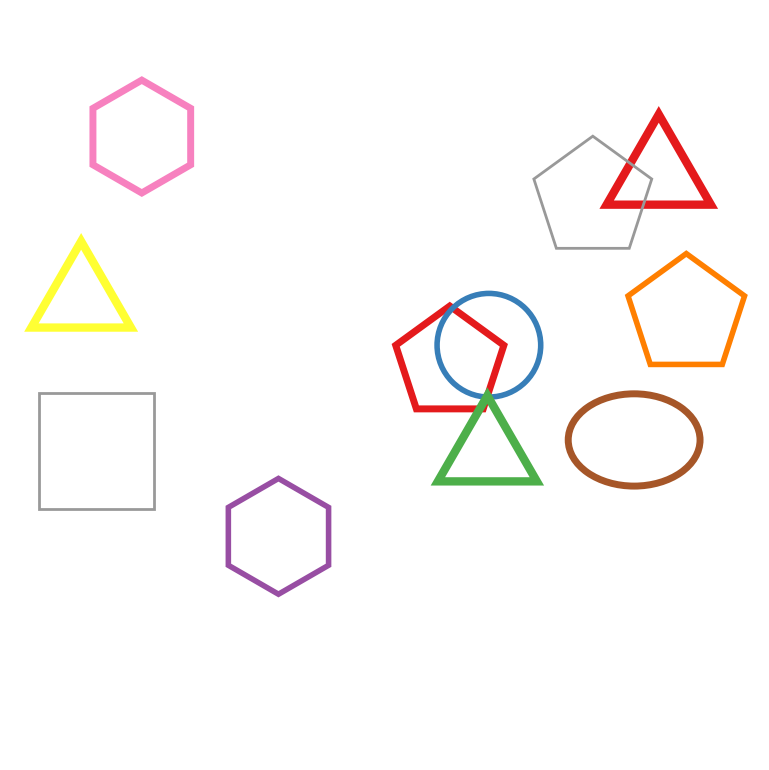[{"shape": "triangle", "thickness": 3, "radius": 0.39, "center": [0.856, 0.773]}, {"shape": "pentagon", "thickness": 2.5, "radius": 0.37, "center": [0.584, 0.529]}, {"shape": "circle", "thickness": 2, "radius": 0.34, "center": [0.635, 0.552]}, {"shape": "triangle", "thickness": 3, "radius": 0.37, "center": [0.633, 0.412]}, {"shape": "hexagon", "thickness": 2, "radius": 0.38, "center": [0.362, 0.303]}, {"shape": "pentagon", "thickness": 2, "radius": 0.4, "center": [0.891, 0.591]}, {"shape": "triangle", "thickness": 3, "radius": 0.37, "center": [0.105, 0.612]}, {"shape": "oval", "thickness": 2.5, "radius": 0.43, "center": [0.824, 0.429]}, {"shape": "hexagon", "thickness": 2.5, "radius": 0.37, "center": [0.184, 0.823]}, {"shape": "pentagon", "thickness": 1, "radius": 0.4, "center": [0.77, 0.743]}, {"shape": "square", "thickness": 1, "radius": 0.37, "center": [0.125, 0.414]}]